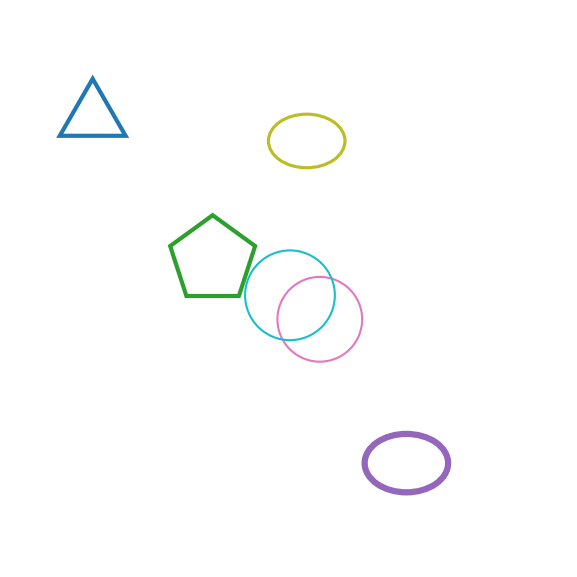[{"shape": "triangle", "thickness": 2, "radius": 0.33, "center": [0.16, 0.797]}, {"shape": "pentagon", "thickness": 2, "radius": 0.39, "center": [0.368, 0.549]}, {"shape": "oval", "thickness": 3, "radius": 0.36, "center": [0.704, 0.197]}, {"shape": "circle", "thickness": 1, "radius": 0.37, "center": [0.554, 0.446]}, {"shape": "oval", "thickness": 1.5, "radius": 0.33, "center": [0.531, 0.755]}, {"shape": "circle", "thickness": 1, "radius": 0.39, "center": [0.502, 0.488]}]